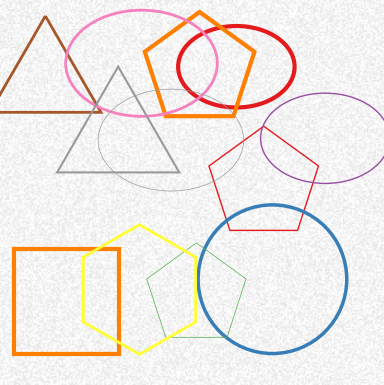[{"shape": "oval", "thickness": 3, "radius": 0.76, "center": [0.614, 0.827]}, {"shape": "pentagon", "thickness": 1, "radius": 0.75, "center": [0.685, 0.523]}, {"shape": "circle", "thickness": 2.5, "radius": 0.97, "center": [0.708, 0.275]}, {"shape": "pentagon", "thickness": 0.5, "radius": 0.68, "center": [0.51, 0.234]}, {"shape": "oval", "thickness": 1, "radius": 0.84, "center": [0.844, 0.641]}, {"shape": "square", "thickness": 3, "radius": 0.68, "center": [0.173, 0.217]}, {"shape": "pentagon", "thickness": 3, "radius": 0.75, "center": [0.518, 0.819]}, {"shape": "hexagon", "thickness": 2, "radius": 0.84, "center": [0.362, 0.248]}, {"shape": "triangle", "thickness": 2, "radius": 0.83, "center": [0.118, 0.792]}, {"shape": "oval", "thickness": 2, "radius": 0.98, "center": [0.368, 0.836]}, {"shape": "triangle", "thickness": 1.5, "radius": 0.92, "center": [0.307, 0.644]}, {"shape": "oval", "thickness": 0.5, "radius": 0.94, "center": [0.444, 0.636]}]